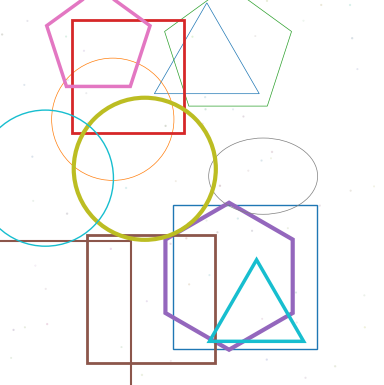[{"shape": "square", "thickness": 1, "radius": 0.93, "center": [0.637, 0.28]}, {"shape": "triangle", "thickness": 0.5, "radius": 0.79, "center": [0.537, 0.835]}, {"shape": "circle", "thickness": 0.5, "radius": 0.79, "center": [0.293, 0.69]}, {"shape": "pentagon", "thickness": 0.5, "radius": 0.87, "center": [0.592, 0.865]}, {"shape": "square", "thickness": 2, "radius": 0.73, "center": [0.332, 0.802]}, {"shape": "hexagon", "thickness": 3, "radius": 0.95, "center": [0.595, 0.282]}, {"shape": "square", "thickness": 2, "radius": 0.83, "center": [0.391, 0.223]}, {"shape": "square", "thickness": 1.5, "radius": 1.0, "center": [0.142, 0.173]}, {"shape": "pentagon", "thickness": 2.5, "radius": 0.71, "center": [0.255, 0.89]}, {"shape": "oval", "thickness": 0.5, "radius": 0.71, "center": [0.684, 0.542]}, {"shape": "circle", "thickness": 3, "radius": 0.92, "center": [0.376, 0.562]}, {"shape": "triangle", "thickness": 2.5, "radius": 0.71, "center": [0.666, 0.184]}, {"shape": "circle", "thickness": 1, "radius": 0.88, "center": [0.118, 0.537]}]